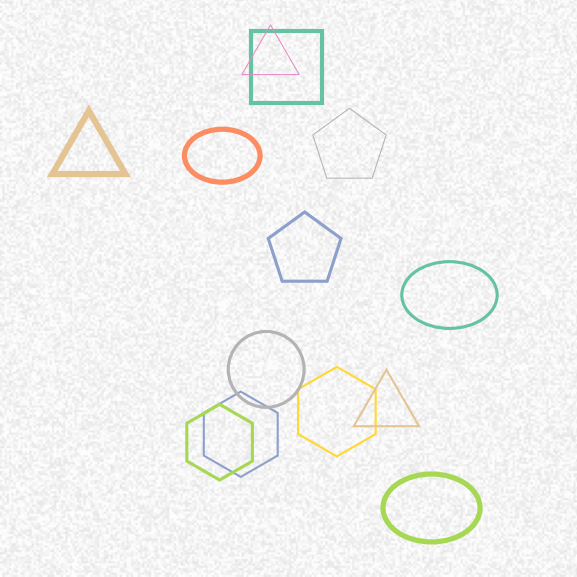[{"shape": "square", "thickness": 2, "radius": 0.31, "center": [0.496, 0.883]}, {"shape": "oval", "thickness": 1.5, "radius": 0.41, "center": [0.778, 0.488]}, {"shape": "oval", "thickness": 2.5, "radius": 0.33, "center": [0.385, 0.73]}, {"shape": "pentagon", "thickness": 1.5, "radius": 0.33, "center": [0.528, 0.566]}, {"shape": "hexagon", "thickness": 1, "radius": 0.37, "center": [0.417, 0.247]}, {"shape": "triangle", "thickness": 0.5, "radius": 0.29, "center": [0.468, 0.899]}, {"shape": "oval", "thickness": 2.5, "radius": 0.42, "center": [0.747, 0.12]}, {"shape": "hexagon", "thickness": 1.5, "radius": 0.33, "center": [0.38, 0.233]}, {"shape": "hexagon", "thickness": 1, "radius": 0.39, "center": [0.583, 0.286]}, {"shape": "triangle", "thickness": 1, "radius": 0.33, "center": [0.669, 0.294]}, {"shape": "triangle", "thickness": 3, "radius": 0.37, "center": [0.154, 0.734]}, {"shape": "pentagon", "thickness": 0.5, "radius": 0.33, "center": [0.605, 0.745]}, {"shape": "circle", "thickness": 1.5, "radius": 0.33, "center": [0.461, 0.36]}]